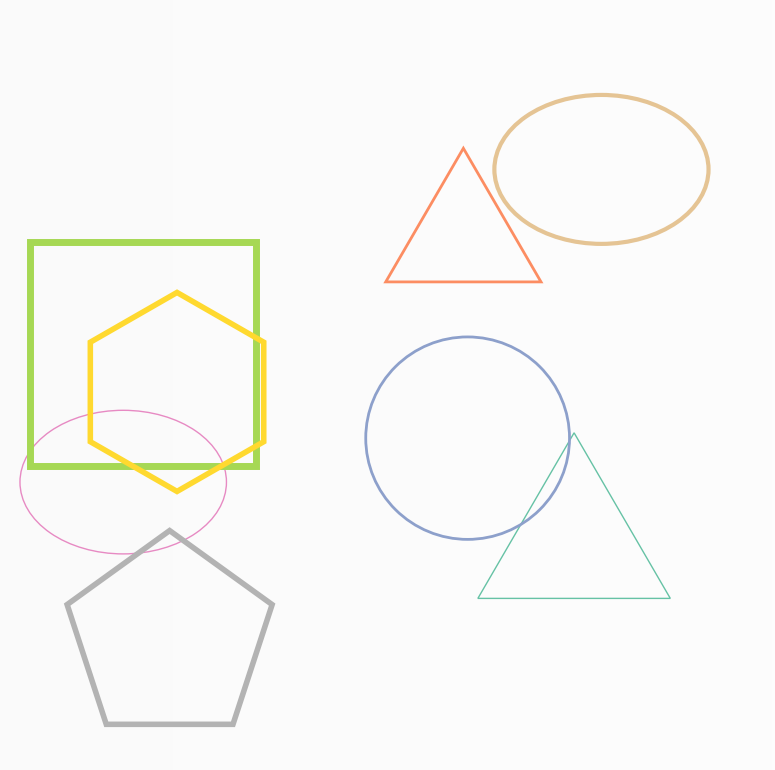[{"shape": "triangle", "thickness": 0.5, "radius": 0.72, "center": [0.741, 0.295]}, {"shape": "triangle", "thickness": 1, "radius": 0.58, "center": [0.598, 0.692]}, {"shape": "circle", "thickness": 1, "radius": 0.66, "center": [0.603, 0.431]}, {"shape": "oval", "thickness": 0.5, "radius": 0.67, "center": [0.159, 0.374]}, {"shape": "square", "thickness": 2.5, "radius": 0.73, "center": [0.184, 0.54]}, {"shape": "hexagon", "thickness": 2, "radius": 0.65, "center": [0.228, 0.491]}, {"shape": "oval", "thickness": 1.5, "radius": 0.69, "center": [0.776, 0.78]}, {"shape": "pentagon", "thickness": 2, "radius": 0.7, "center": [0.219, 0.172]}]